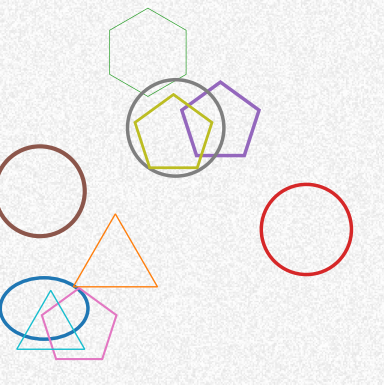[{"shape": "oval", "thickness": 2.5, "radius": 0.57, "center": [0.115, 0.199]}, {"shape": "triangle", "thickness": 1, "radius": 0.63, "center": [0.3, 0.318]}, {"shape": "hexagon", "thickness": 0.5, "radius": 0.57, "center": [0.384, 0.864]}, {"shape": "circle", "thickness": 2.5, "radius": 0.59, "center": [0.796, 0.404]}, {"shape": "pentagon", "thickness": 2.5, "radius": 0.53, "center": [0.573, 0.681]}, {"shape": "circle", "thickness": 3, "radius": 0.58, "center": [0.104, 0.503]}, {"shape": "pentagon", "thickness": 1.5, "radius": 0.51, "center": [0.206, 0.15]}, {"shape": "circle", "thickness": 2.5, "radius": 0.63, "center": [0.456, 0.668]}, {"shape": "pentagon", "thickness": 2, "radius": 0.53, "center": [0.451, 0.649]}, {"shape": "triangle", "thickness": 1, "radius": 0.51, "center": [0.132, 0.144]}]